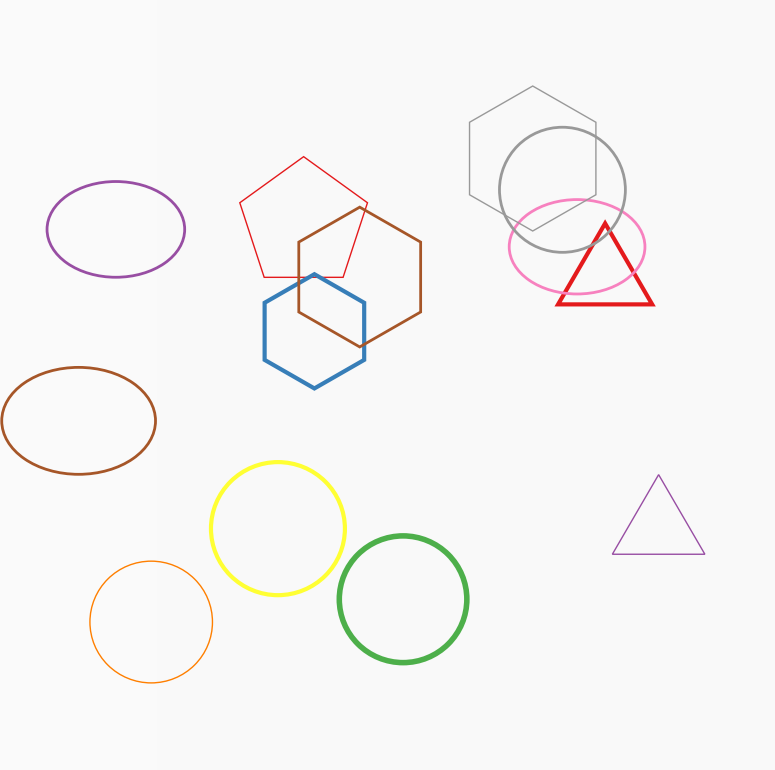[{"shape": "pentagon", "thickness": 0.5, "radius": 0.43, "center": [0.392, 0.71]}, {"shape": "triangle", "thickness": 1.5, "radius": 0.35, "center": [0.781, 0.64]}, {"shape": "hexagon", "thickness": 1.5, "radius": 0.37, "center": [0.406, 0.57]}, {"shape": "circle", "thickness": 2, "radius": 0.41, "center": [0.52, 0.222]}, {"shape": "oval", "thickness": 1, "radius": 0.44, "center": [0.15, 0.702]}, {"shape": "triangle", "thickness": 0.5, "radius": 0.34, "center": [0.85, 0.315]}, {"shape": "circle", "thickness": 0.5, "radius": 0.4, "center": [0.195, 0.192]}, {"shape": "circle", "thickness": 1.5, "radius": 0.43, "center": [0.359, 0.313]}, {"shape": "oval", "thickness": 1, "radius": 0.5, "center": [0.101, 0.453]}, {"shape": "hexagon", "thickness": 1, "radius": 0.45, "center": [0.464, 0.64]}, {"shape": "oval", "thickness": 1, "radius": 0.44, "center": [0.745, 0.68]}, {"shape": "circle", "thickness": 1, "radius": 0.41, "center": [0.726, 0.754]}, {"shape": "hexagon", "thickness": 0.5, "radius": 0.47, "center": [0.687, 0.794]}]